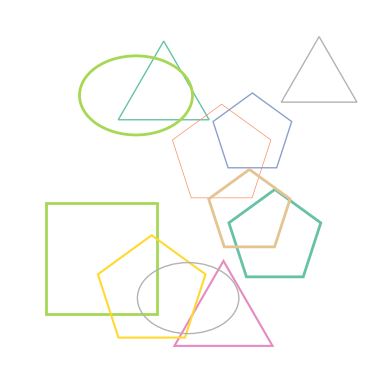[{"shape": "triangle", "thickness": 1, "radius": 0.68, "center": [0.425, 0.757]}, {"shape": "pentagon", "thickness": 2, "radius": 0.63, "center": [0.714, 0.382]}, {"shape": "pentagon", "thickness": 0.5, "radius": 0.67, "center": [0.576, 0.595]}, {"shape": "pentagon", "thickness": 1, "radius": 0.54, "center": [0.656, 0.651]}, {"shape": "triangle", "thickness": 1.5, "radius": 0.74, "center": [0.58, 0.175]}, {"shape": "square", "thickness": 2, "radius": 0.73, "center": [0.263, 0.328]}, {"shape": "oval", "thickness": 2, "radius": 0.73, "center": [0.353, 0.752]}, {"shape": "pentagon", "thickness": 1.5, "radius": 0.73, "center": [0.394, 0.242]}, {"shape": "pentagon", "thickness": 2, "radius": 0.56, "center": [0.648, 0.449]}, {"shape": "triangle", "thickness": 1, "radius": 0.57, "center": [0.829, 0.791]}, {"shape": "oval", "thickness": 1, "radius": 0.66, "center": [0.489, 0.226]}]